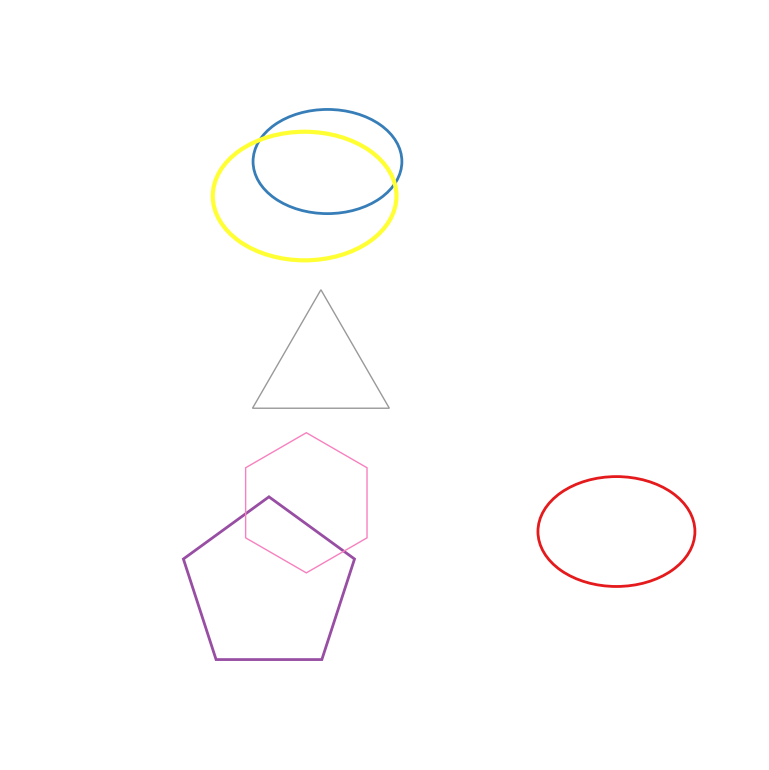[{"shape": "oval", "thickness": 1, "radius": 0.51, "center": [0.801, 0.31]}, {"shape": "oval", "thickness": 1, "radius": 0.48, "center": [0.425, 0.79]}, {"shape": "pentagon", "thickness": 1, "radius": 0.58, "center": [0.349, 0.238]}, {"shape": "oval", "thickness": 1.5, "radius": 0.6, "center": [0.396, 0.745]}, {"shape": "hexagon", "thickness": 0.5, "radius": 0.46, "center": [0.398, 0.347]}, {"shape": "triangle", "thickness": 0.5, "radius": 0.51, "center": [0.417, 0.521]}]